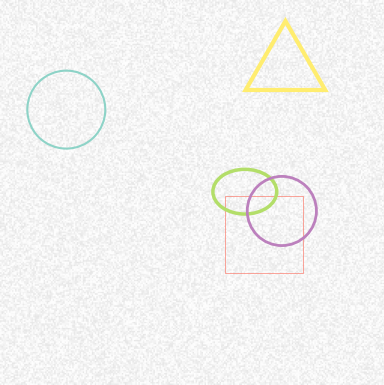[{"shape": "circle", "thickness": 1.5, "radius": 0.51, "center": [0.172, 0.715]}, {"shape": "square", "thickness": 0.5, "radius": 0.5, "center": [0.686, 0.39]}, {"shape": "oval", "thickness": 2.5, "radius": 0.41, "center": [0.636, 0.502]}, {"shape": "circle", "thickness": 2, "radius": 0.45, "center": [0.732, 0.452]}, {"shape": "triangle", "thickness": 3, "radius": 0.6, "center": [0.741, 0.826]}]